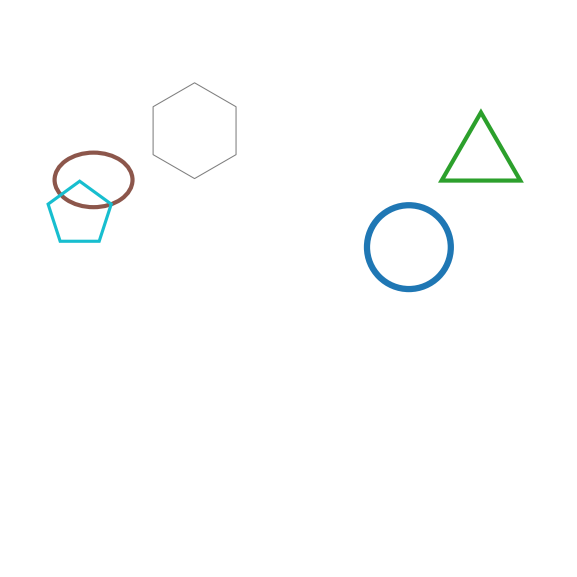[{"shape": "circle", "thickness": 3, "radius": 0.36, "center": [0.708, 0.571]}, {"shape": "triangle", "thickness": 2, "radius": 0.39, "center": [0.833, 0.726]}, {"shape": "oval", "thickness": 2, "radius": 0.34, "center": [0.162, 0.688]}, {"shape": "hexagon", "thickness": 0.5, "radius": 0.41, "center": [0.337, 0.773]}, {"shape": "pentagon", "thickness": 1.5, "radius": 0.29, "center": [0.138, 0.628]}]